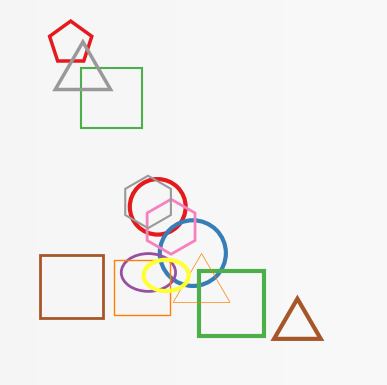[{"shape": "circle", "thickness": 3, "radius": 0.36, "center": [0.407, 0.463]}, {"shape": "pentagon", "thickness": 2.5, "radius": 0.29, "center": [0.182, 0.888]}, {"shape": "circle", "thickness": 3, "radius": 0.43, "center": [0.498, 0.343]}, {"shape": "square", "thickness": 1.5, "radius": 0.39, "center": [0.288, 0.746]}, {"shape": "square", "thickness": 3, "radius": 0.42, "center": [0.598, 0.211]}, {"shape": "oval", "thickness": 2, "radius": 0.35, "center": [0.383, 0.292]}, {"shape": "triangle", "thickness": 0.5, "radius": 0.42, "center": [0.52, 0.257]}, {"shape": "square", "thickness": 1, "radius": 0.36, "center": [0.367, 0.253]}, {"shape": "oval", "thickness": 3, "radius": 0.29, "center": [0.429, 0.285]}, {"shape": "square", "thickness": 2, "radius": 0.41, "center": [0.184, 0.256]}, {"shape": "triangle", "thickness": 3, "radius": 0.35, "center": [0.767, 0.155]}, {"shape": "hexagon", "thickness": 2, "radius": 0.36, "center": [0.442, 0.411]}, {"shape": "hexagon", "thickness": 1.5, "radius": 0.34, "center": [0.382, 0.475]}, {"shape": "triangle", "thickness": 2.5, "radius": 0.41, "center": [0.214, 0.809]}]